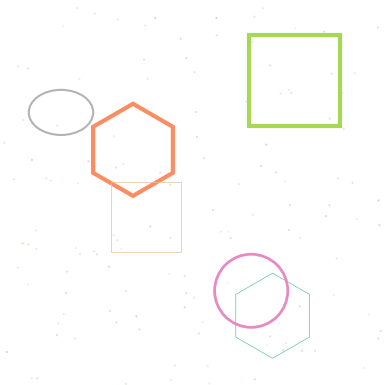[{"shape": "hexagon", "thickness": 0.5, "radius": 0.55, "center": [0.708, 0.18]}, {"shape": "hexagon", "thickness": 3, "radius": 0.6, "center": [0.345, 0.611]}, {"shape": "circle", "thickness": 2, "radius": 0.47, "center": [0.652, 0.245]}, {"shape": "square", "thickness": 3, "radius": 0.59, "center": [0.765, 0.791]}, {"shape": "square", "thickness": 0.5, "radius": 0.46, "center": [0.38, 0.436]}, {"shape": "oval", "thickness": 1.5, "radius": 0.42, "center": [0.158, 0.708]}]